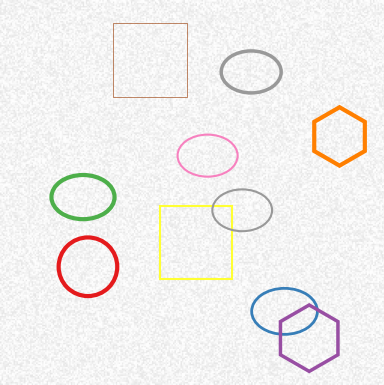[{"shape": "circle", "thickness": 3, "radius": 0.38, "center": [0.228, 0.307]}, {"shape": "oval", "thickness": 2, "radius": 0.43, "center": [0.739, 0.191]}, {"shape": "oval", "thickness": 3, "radius": 0.41, "center": [0.216, 0.488]}, {"shape": "hexagon", "thickness": 2.5, "radius": 0.43, "center": [0.803, 0.122]}, {"shape": "hexagon", "thickness": 3, "radius": 0.38, "center": [0.882, 0.646]}, {"shape": "square", "thickness": 1.5, "radius": 0.47, "center": [0.509, 0.37]}, {"shape": "square", "thickness": 0.5, "radius": 0.48, "center": [0.391, 0.845]}, {"shape": "oval", "thickness": 1.5, "radius": 0.39, "center": [0.539, 0.596]}, {"shape": "oval", "thickness": 1.5, "radius": 0.39, "center": [0.629, 0.454]}, {"shape": "oval", "thickness": 2.5, "radius": 0.39, "center": [0.652, 0.813]}]